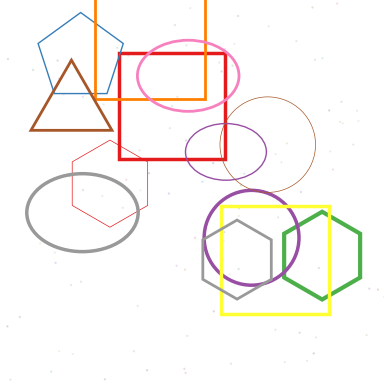[{"shape": "square", "thickness": 2.5, "radius": 0.69, "center": [0.447, 0.724]}, {"shape": "hexagon", "thickness": 0.5, "radius": 0.57, "center": [0.286, 0.523]}, {"shape": "pentagon", "thickness": 1, "radius": 0.58, "center": [0.21, 0.851]}, {"shape": "hexagon", "thickness": 3, "radius": 0.57, "center": [0.837, 0.336]}, {"shape": "circle", "thickness": 2.5, "radius": 0.62, "center": [0.653, 0.382]}, {"shape": "oval", "thickness": 1, "radius": 0.53, "center": [0.587, 0.605]}, {"shape": "square", "thickness": 2, "radius": 0.71, "center": [0.389, 0.885]}, {"shape": "square", "thickness": 2.5, "radius": 0.7, "center": [0.715, 0.325]}, {"shape": "circle", "thickness": 0.5, "radius": 0.62, "center": [0.695, 0.624]}, {"shape": "triangle", "thickness": 2, "radius": 0.61, "center": [0.186, 0.722]}, {"shape": "oval", "thickness": 2, "radius": 0.66, "center": [0.489, 0.803]}, {"shape": "oval", "thickness": 2.5, "radius": 0.72, "center": [0.214, 0.448]}, {"shape": "hexagon", "thickness": 2, "radius": 0.51, "center": [0.616, 0.326]}]